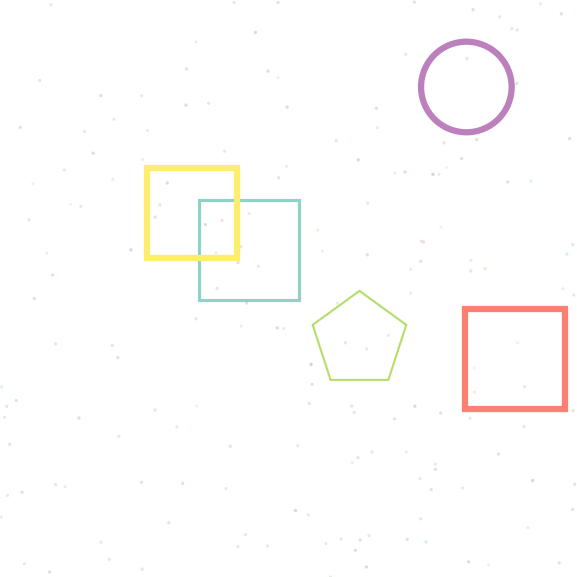[{"shape": "square", "thickness": 1.5, "radius": 0.43, "center": [0.431, 0.567]}, {"shape": "square", "thickness": 3, "radius": 0.43, "center": [0.892, 0.378]}, {"shape": "pentagon", "thickness": 1, "radius": 0.43, "center": [0.622, 0.41]}, {"shape": "circle", "thickness": 3, "radius": 0.39, "center": [0.808, 0.849]}, {"shape": "square", "thickness": 3, "radius": 0.39, "center": [0.332, 0.63]}]